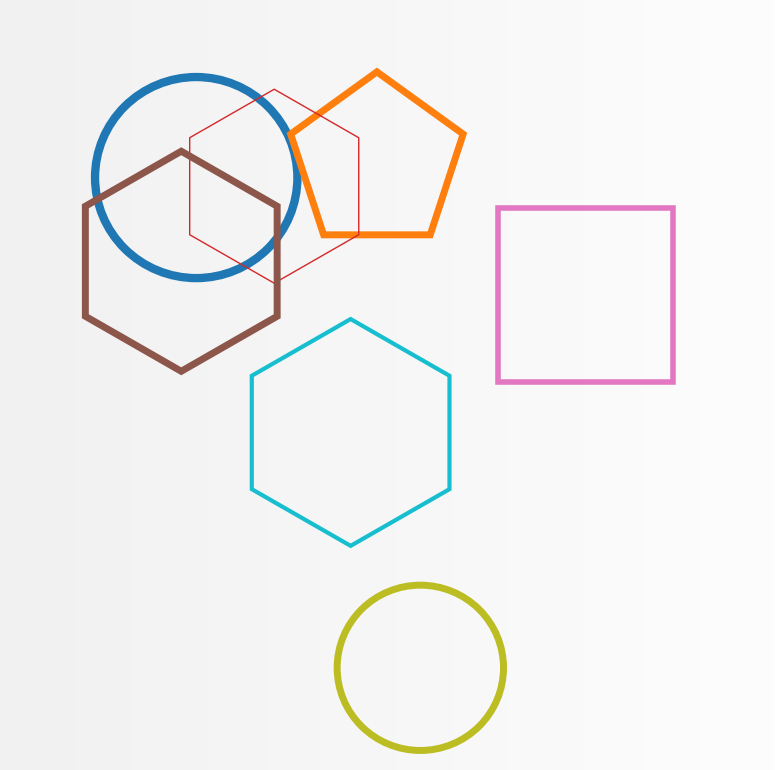[{"shape": "circle", "thickness": 3, "radius": 0.65, "center": [0.253, 0.769]}, {"shape": "pentagon", "thickness": 2.5, "radius": 0.58, "center": [0.486, 0.79]}, {"shape": "hexagon", "thickness": 0.5, "radius": 0.63, "center": [0.354, 0.758]}, {"shape": "hexagon", "thickness": 2.5, "radius": 0.71, "center": [0.234, 0.661]}, {"shape": "square", "thickness": 2, "radius": 0.57, "center": [0.755, 0.617]}, {"shape": "circle", "thickness": 2.5, "radius": 0.54, "center": [0.542, 0.133]}, {"shape": "hexagon", "thickness": 1.5, "radius": 0.74, "center": [0.452, 0.438]}]